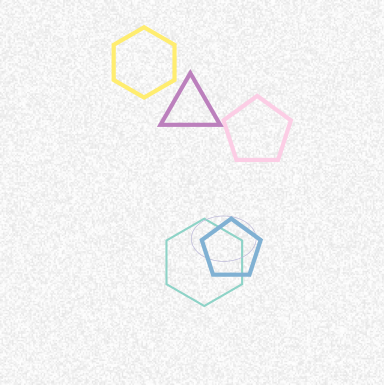[{"shape": "hexagon", "thickness": 1.5, "radius": 0.57, "center": [0.531, 0.319]}, {"shape": "oval", "thickness": 0.5, "radius": 0.42, "center": [0.581, 0.38]}, {"shape": "pentagon", "thickness": 3, "radius": 0.4, "center": [0.601, 0.352]}, {"shape": "pentagon", "thickness": 3, "radius": 0.46, "center": [0.668, 0.659]}, {"shape": "triangle", "thickness": 3, "radius": 0.45, "center": [0.494, 0.721]}, {"shape": "hexagon", "thickness": 3, "radius": 0.46, "center": [0.374, 0.838]}]